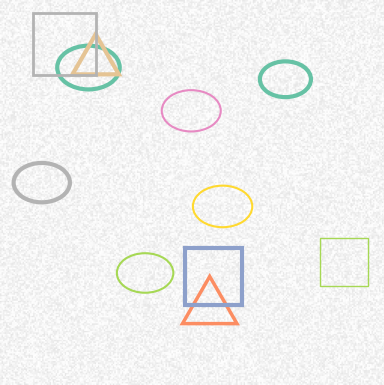[{"shape": "oval", "thickness": 3, "radius": 0.41, "center": [0.23, 0.825]}, {"shape": "oval", "thickness": 3, "radius": 0.33, "center": [0.741, 0.794]}, {"shape": "triangle", "thickness": 2.5, "radius": 0.41, "center": [0.545, 0.2]}, {"shape": "square", "thickness": 3, "radius": 0.37, "center": [0.554, 0.282]}, {"shape": "oval", "thickness": 1.5, "radius": 0.38, "center": [0.497, 0.712]}, {"shape": "oval", "thickness": 1.5, "radius": 0.37, "center": [0.377, 0.291]}, {"shape": "square", "thickness": 1, "radius": 0.31, "center": [0.893, 0.32]}, {"shape": "oval", "thickness": 1.5, "radius": 0.39, "center": [0.578, 0.464]}, {"shape": "triangle", "thickness": 3, "radius": 0.35, "center": [0.248, 0.842]}, {"shape": "square", "thickness": 2, "radius": 0.4, "center": [0.167, 0.885]}, {"shape": "oval", "thickness": 3, "radius": 0.37, "center": [0.108, 0.526]}]